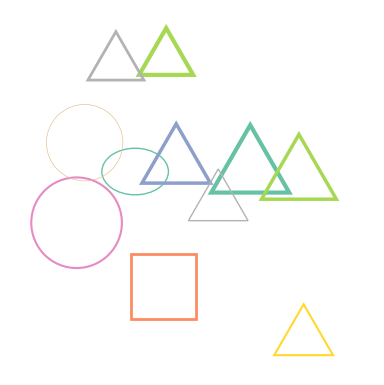[{"shape": "triangle", "thickness": 3, "radius": 0.58, "center": [0.65, 0.558]}, {"shape": "oval", "thickness": 1, "radius": 0.43, "center": [0.351, 0.554]}, {"shape": "square", "thickness": 2, "radius": 0.42, "center": [0.426, 0.255]}, {"shape": "triangle", "thickness": 2.5, "radius": 0.51, "center": [0.458, 0.576]}, {"shape": "circle", "thickness": 1.5, "radius": 0.59, "center": [0.199, 0.421]}, {"shape": "triangle", "thickness": 2.5, "radius": 0.56, "center": [0.776, 0.539]}, {"shape": "triangle", "thickness": 3, "radius": 0.4, "center": [0.432, 0.846]}, {"shape": "triangle", "thickness": 1.5, "radius": 0.44, "center": [0.789, 0.122]}, {"shape": "circle", "thickness": 0.5, "radius": 0.5, "center": [0.22, 0.629]}, {"shape": "triangle", "thickness": 2, "radius": 0.42, "center": [0.301, 0.834]}, {"shape": "triangle", "thickness": 1, "radius": 0.45, "center": [0.567, 0.472]}]